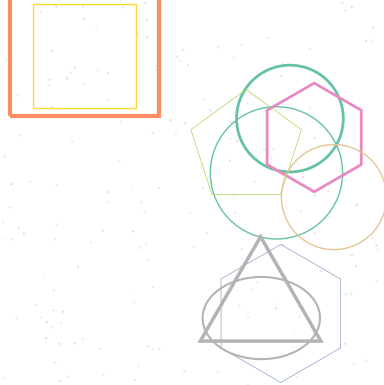[{"shape": "circle", "thickness": 2, "radius": 0.69, "center": [0.753, 0.692]}, {"shape": "circle", "thickness": 1, "radius": 0.86, "center": [0.718, 0.551]}, {"shape": "square", "thickness": 3, "radius": 0.97, "center": [0.22, 0.893]}, {"shape": "hexagon", "thickness": 0.5, "radius": 0.9, "center": [0.729, 0.186]}, {"shape": "hexagon", "thickness": 2, "radius": 0.71, "center": [0.816, 0.643]}, {"shape": "pentagon", "thickness": 0.5, "radius": 0.76, "center": [0.639, 0.617]}, {"shape": "square", "thickness": 1, "radius": 0.67, "center": [0.22, 0.854]}, {"shape": "circle", "thickness": 1, "radius": 0.68, "center": [0.867, 0.488]}, {"shape": "triangle", "thickness": 2.5, "radius": 0.9, "center": [0.677, 0.204]}, {"shape": "oval", "thickness": 1.5, "radius": 0.76, "center": [0.679, 0.174]}]